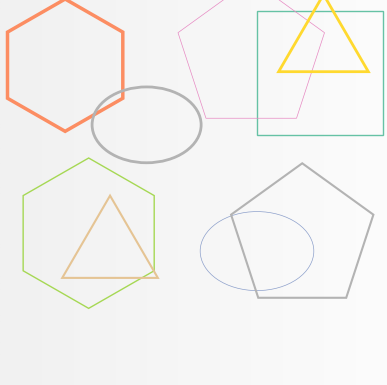[{"shape": "square", "thickness": 1, "radius": 0.81, "center": [0.826, 0.81]}, {"shape": "hexagon", "thickness": 2.5, "radius": 0.86, "center": [0.168, 0.831]}, {"shape": "oval", "thickness": 0.5, "radius": 0.73, "center": [0.663, 0.348]}, {"shape": "pentagon", "thickness": 0.5, "radius": 0.99, "center": [0.648, 0.854]}, {"shape": "hexagon", "thickness": 1, "radius": 0.98, "center": [0.229, 0.394]}, {"shape": "triangle", "thickness": 2, "radius": 0.67, "center": [0.835, 0.881]}, {"shape": "triangle", "thickness": 1.5, "radius": 0.71, "center": [0.284, 0.349]}, {"shape": "pentagon", "thickness": 1.5, "radius": 0.97, "center": [0.78, 0.383]}, {"shape": "oval", "thickness": 2, "radius": 0.7, "center": [0.378, 0.676]}]